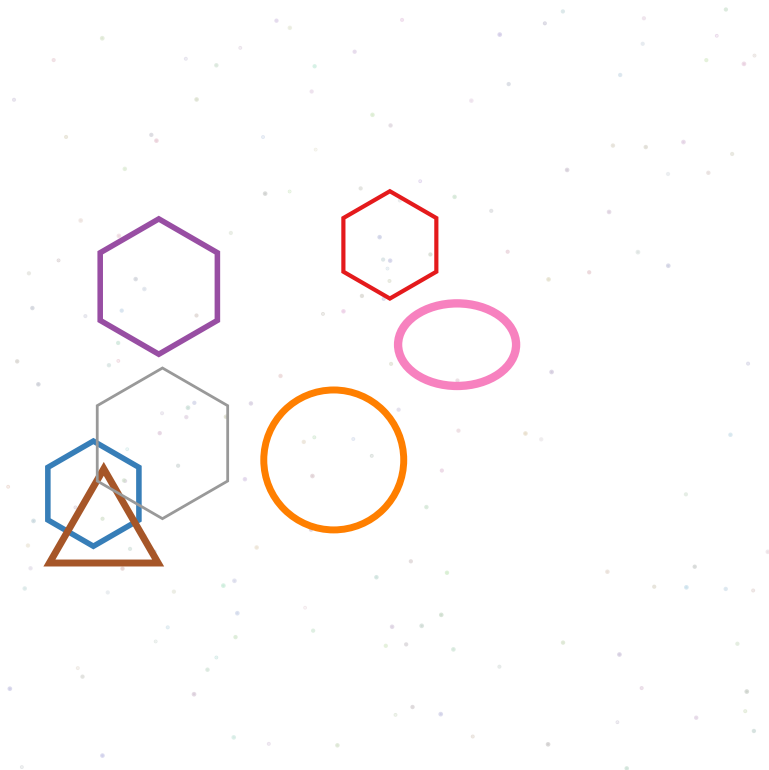[{"shape": "hexagon", "thickness": 1.5, "radius": 0.35, "center": [0.506, 0.682]}, {"shape": "hexagon", "thickness": 2, "radius": 0.34, "center": [0.121, 0.359]}, {"shape": "hexagon", "thickness": 2, "radius": 0.44, "center": [0.206, 0.628]}, {"shape": "circle", "thickness": 2.5, "radius": 0.45, "center": [0.433, 0.403]}, {"shape": "triangle", "thickness": 2.5, "radius": 0.41, "center": [0.135, 0.31]}, {"shape": "oval", "thickness": 3, "radius": 0.38, "center": [0.594, 0.552]}, {"shape": "hexagon", "thickness": 1, "radius": 0.49, "center": [0.211, 0.424]}]